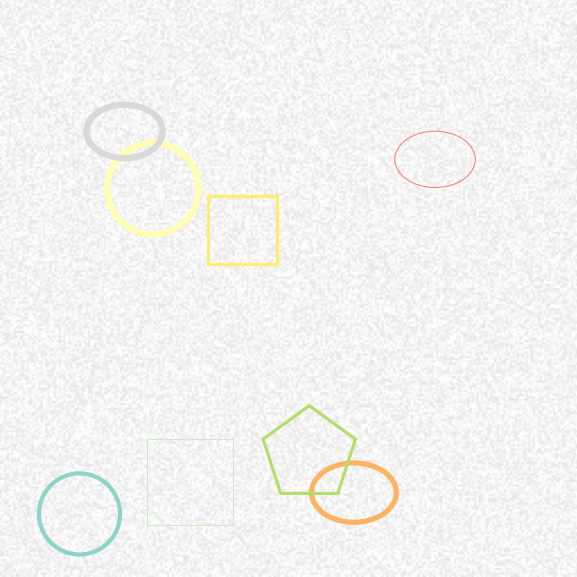[{"shape": "circle", "thickness": 2, "radius": 0.35, "center": [0.138, 0.109]}, {"shape": "circle", "thickness": 3, "radius": 0.4, "center": [0.265, 0.673]}, {"shape": "oval", "thickness": 0.5, "radius": 0.35, "center": [0.753, 0.723]}, {"shape": "oval", "thickness": 2.5, "radius": 0.37, "center": [0.613, 0.146]}, {"shape": "pentagon", "thickness": 1.5, "radius": 0.42, "center": [0.536, 0.213]}, {"shape": "oval", "thickness": 3, "radius": 0.33, "center": [0.216, 0.772]}, {"shape": "square", "thickness": 0.5, "radius": 0.37, "center": [0.329, 0.165]}, {"shape": "square", "thickness": 1.5, "radius": 0.3, "center": [0.42, 0.601]}]